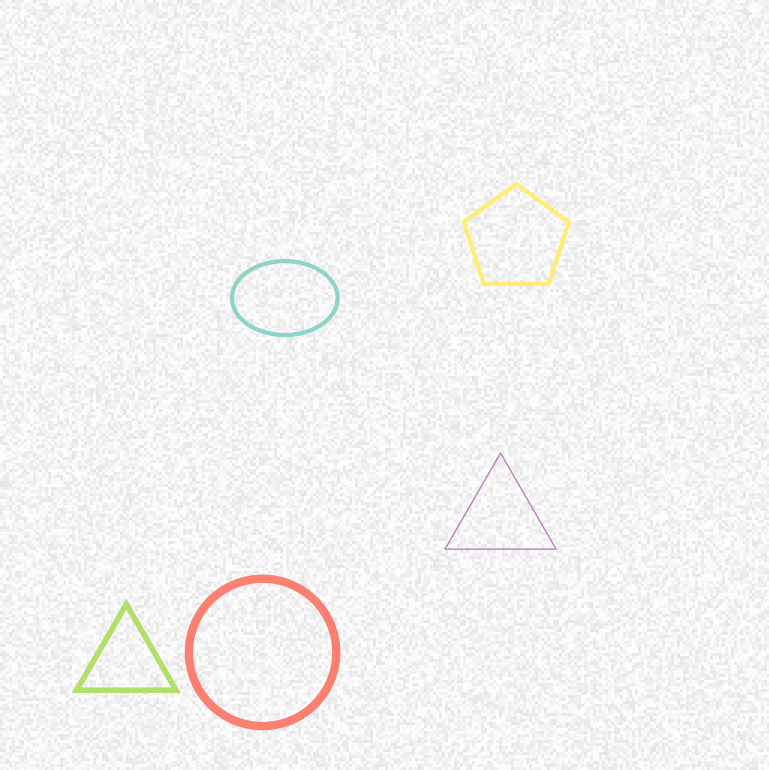[{"shape": "oval", "thickness": 1.5, "radius": 0.34, "center": [0.37, 0.613]}, {"shape": "circle", "thickness": 3, "radius": 0.48, "center": [0.341, 0.153]}, {"shape": "triangle", "thickness": 2, "radius": 0.37, "center": [0.164, 0.141]}, {"shape": "triangle", "thickness": 0.5, "radius": 0.42, "center": [0.65, 0.328]}, {"shape": "pentagon", "thickness": 1.5, "radius": 0.36, "center": [0.671, 0.689]}]